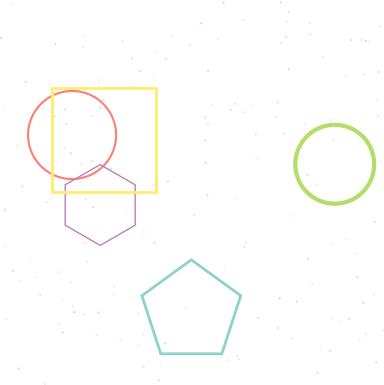[{"shape": "pentagon", "thickness": 2, "radius": 0.67, "center": [0.497, 0.19]}, {"shape": "circle", "thickness": 1.5, "radius": 0.57, "center": [0.187, 0.649]}, {"shape": "circle", "thickness": 3, "radius": 0.51, "center": [0.869, 0.573]}, {"shape": "hexagon", "thickness": 1, "radius": 0.52, "center": [0.26, 0.468]}, {"shape": "square", "thickness": 2, "radius": 0.68, "center": [0.27, 0.635]}]